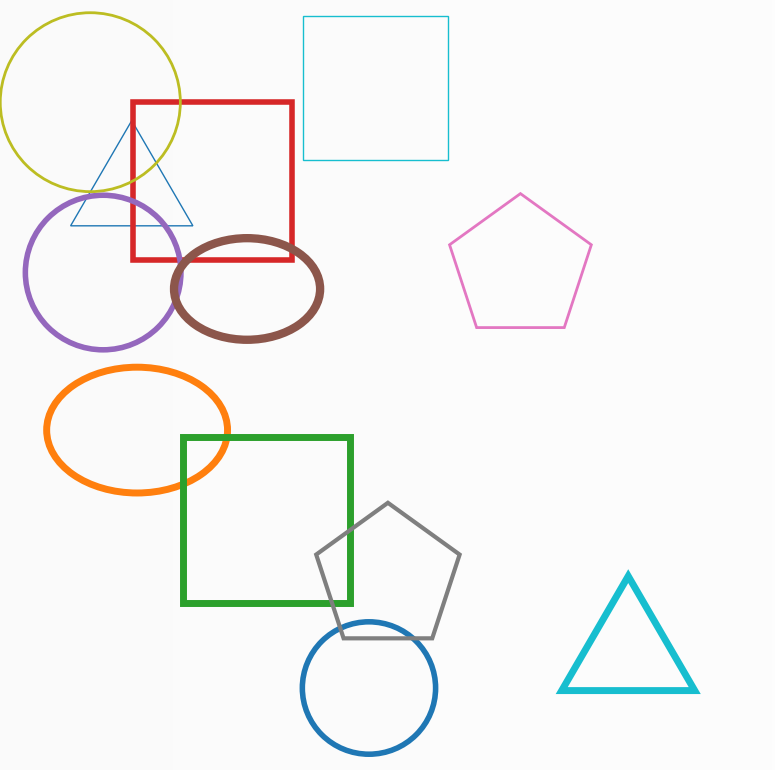[{"shape": "circle", "thickness": 2, "radius": 0.43, "center": [0.476, 0.106]}, {"shape": "triangle", "thickness": 0.5, "radius": 0.46, "center": [0.17, 0.752]}, {"shape": "oval", "thickness": 2.5, "radius": 0.58, "center": [0.177, 0.441]}, {"shape": "square", "thickness": 2.5, "radius": 0.54, "center": [0.344, 0.324]}, {"shape": "square", "thickness": 2, "radius": 0.51, "center": [0.274, 0.765]}, {"shape": "circle", "thickness": 2, "radius": 0.5, "center": [0.133, 0.646]}, {"shape": "oval", "thickness": 3, "radius": 0.47, "center": [0.319, 0.625]}, {"shape": "pentagon", "thickness": 1, "radius": 0.48, "center": [0.672, 0.652]}, {"shape": "pentagon", "thickness": 1.5, "radius": 0.49, "center": [0.501, 0.25]}, {"shape": "circle", "thickness": 1, "radius": 0.58, "center": [0.117, 0.867]}, {"shape": "triangle", "thickness": 2.5, "radius": 0.5, "center": [0.811, 0.153]}, {"shape": "square", "thickness": 0.5, "radius": 0.47, "center": [0.484, 0.885]}]